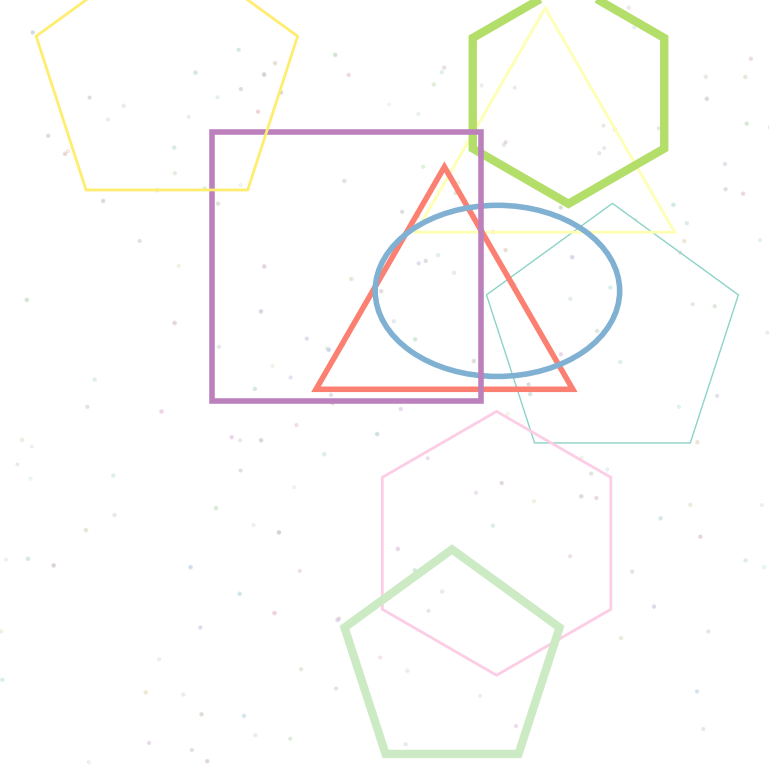[{"shape": "pentagon", "thickness": 0.5, "radius": 0.86, "center": [0.795, 0.564]}, {"shape": "triangle", "thickness": 1, "radius": 0.97, "center": [0.708, 0.795]}, {"shape": "triangle", "thickness": 2, "radius": 0.96, "center": [0.577, 0.591]}, {"shape": "oval", "thickness": 2, "radius": 0.79, "center": [0.646, 0.622]}, {"shape": "hexagon", "thickness": 3, "radius": 0.72, "center": [0.738, 0.879]}, {"shape": "hexagon", "thickness": 1, "radius": 0.86, "center": [0.645, 0.294]}, {"shape": "square", "thickness": 2, "radius": 0.87, "center": [0.45, 0.654]}, {"shape": "pentagon", "thickness": 3, "radius": 0.73, "center": [0.587, 0.14]}, {"shape": "pentagon", "thickness": 1, "radius": 0.89, "center": [0.217, 0.898]}]